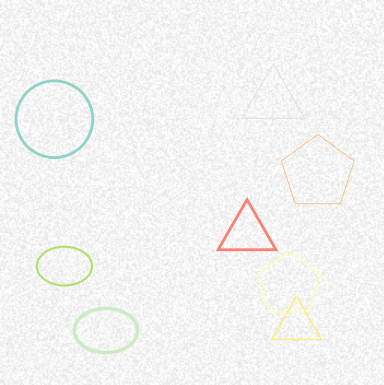[{"shape": "circle", "thickness": 2, "radius": 0.5, "center": [0.141, 0.69]}, {"shape": "pentagon", "thickness": 1, "radius": 0.43, "center": [0.75, 0.26]}, {"shape": "triangle", "thickness": 2, "radius": 0.43, "center": [0.642, 0.395]}, {"shape": "pentagon", "thickness": 0.5, "radius": 0.5, "center": [0.825, 0.551]}, {"shape": "oval", "thickness": 1.5, "radius": 0.36, "center": [0.167, 0.309]}, {"shape": "triangle", "thickness": 0.5, "radius": 0.47, "center": [0.71, 0.74]}, {"shape": "oval", "thickness": 2.5, "radius": 0.41, "center": [0.275, 0.142]}, {"shape": "triangle", "thickness": 1, "radius": 0.37, "center": [0.77, 0.155]}]